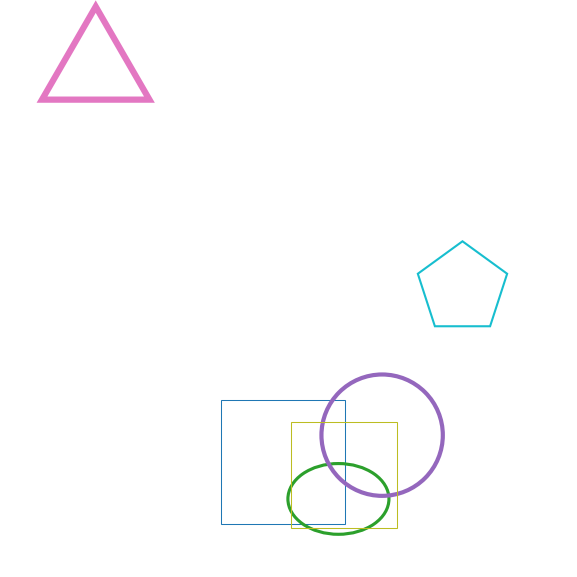[{"shape": "square", "thickness": 0.5, "radius": 0.54, "center": [0.49, 0.199]}, {"shape": "oval", "thickness": 1.5, "radius": 0.44, "center": [0.586, 0.135]}, {"shape": "circle", "thickness": 2, "radius": 0.53, "center": [0.662, 0.246]}, {"shape": "triangle", "thickness": 3, "radius": 0.54, "center": [0.166, 0.88]}, {"shape": "square", "thickness": 0.5, "radius": 0.46, "center": [0.596, 0.177]}, {"shape": "pentagon", "thickness": 1, "radius": 0.41, "center": [0.801, 0.5]}]